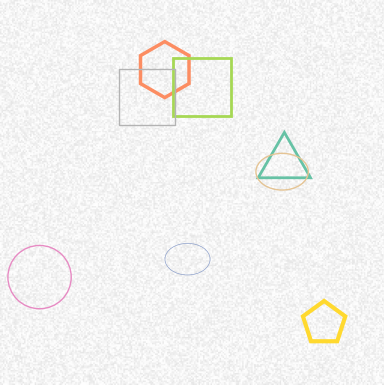[{"shape": "triangle", "thickness": 2, "radius": 0.39, "center": [0.739, 0.578]}, {"shape": "hexagon", "thickness": 2.5, "radius": 0.36, "center": [0.428, 0.819]}, {"shape": "oval", "thickness": 0.5, "radius": 0.29, "center": [0.487, 0.327]}, {"shape": "circle", "thickness": 1, "radius": 0.41, "center": [0.103, 0.28]}, {"shape": "square", "thickness": 2, "radius": 0.38, "center": [0.525, 0.774]}, {"shape": "pentagon", "thickness": 3, "radius": 0.29, "center": [0.842, 0.16]}, {"shape": "oval", "thickness": 1, "radius": 0.34, "center": [0.733, 0.554]}, {"shape": "square", "thickness": 1, "radius": 0.37, "center": [0.383, 0.747]}]